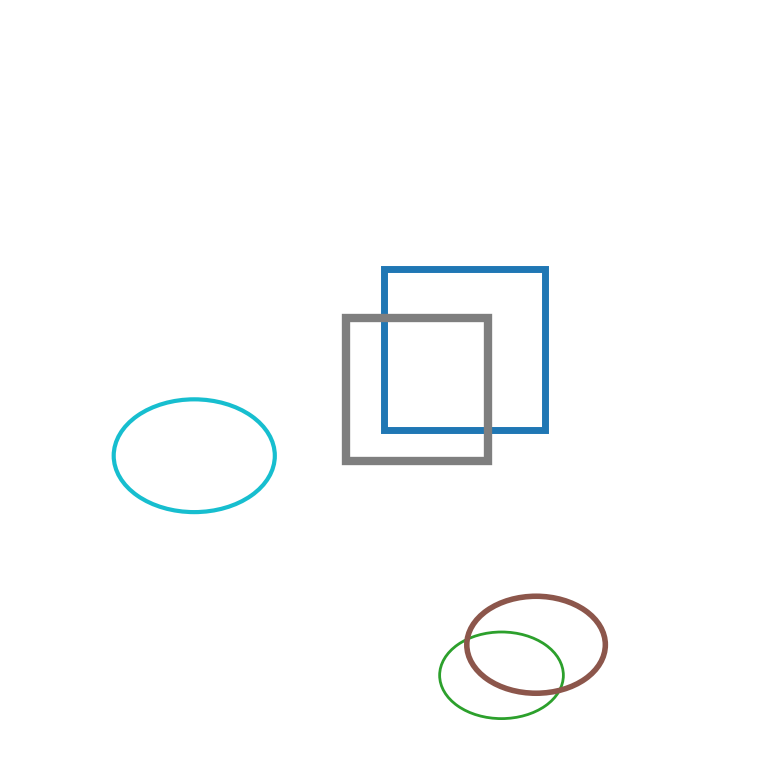[{"shape": "square", "thickness": 2.5, "radius": 0.52, "center": [0.603, 0.546]}, {"shape": "oval", "thickness": 1, "radius": 0.4, "center": [0.651, 0.123]}, {"shape": "oval", "thickness": 2, "radius": 0.45, "center": [0.696, 0.163]}, {"shape": "square", "thickness": 3, "radius": 0.46, "center": [0.542, 0.494]}, {"shape": "oval", "thickness": 1.5, "radius": 0.52, "center": [0.252, 0.408]}]